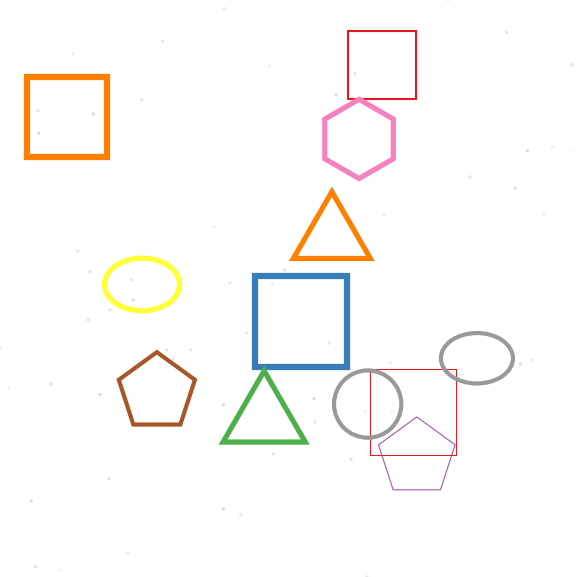[{"shape": "square", "thickness": 1, "radius": 0.3, "center": [0.661, 0.887]}, {"shape": "square", "thickness": 0.5, "radius": 0.37, "center": [0.715, 0.286]}, {"shape": "square", "thickness": 3, "radius": 0.4, "center": [0.522, 0.443]}, {"shape": "triangle", "thickness": 2.5, "radius": 0.41, "center": [0.457, 0.275]}, {"shape": "pentagon", "thickness": 0.5, "radius": 0.35, "center": [0.722, 0.207]}, {"shape": "triangle", "thickness": 2.5, "radius": 0.38, "center": [0.575, 0.59]}, {"shape": "square", "thickness": 3, "radius": 0.35, "center": [0.116, 0.797]}, {"shape": "oval", "thickness": 2.5, "radius": 0.33, "center": [0.246, 0.507]}, {"shape": "pentagon", "thickness": 2, "radius": 0.35, "center": [0.272, 0.32]}, {"shape": "hexagon", "thickness": 2.5, "radius": 0.34, "center": [0.622, 0.759]}, {"shape": "circle", "thickness": 2, "radius": 0.29, "center": [0.637, 0.299]}, {"shape": "oval", "thickness": 2, "radius": 0.31, "center": [0.826, 0.379]}]